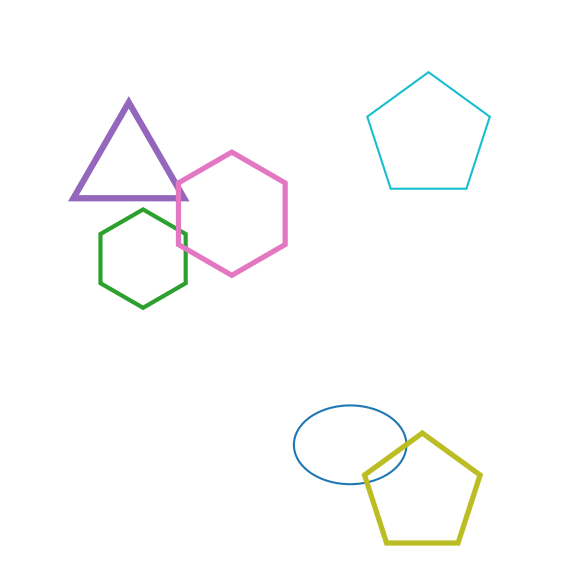[{"shape": "oval", "thickness": 1, "radius": 0.49, "center": [0.606, 0.229]}, {"shape": "hexagon", "thickness": 2, "radius": 0.43, "center": [0.248, 0.551]}, {"shape": "triangle", "thickness": 3, "radius": 0.55, "center": [0.223, 0.711]}, {"shape": "hexagon", "thickness": 2.5, "radius": 0.53, "center": [0.401, 0.629]}, {"shape": "pentagon", "thickness": 2.5, "radius": 0.53, "center": [0.731, 0.144]}, {"shape": "pentagon", "thickness": 1, "radius": 0.56, "center": [0.742, 0.763]}]